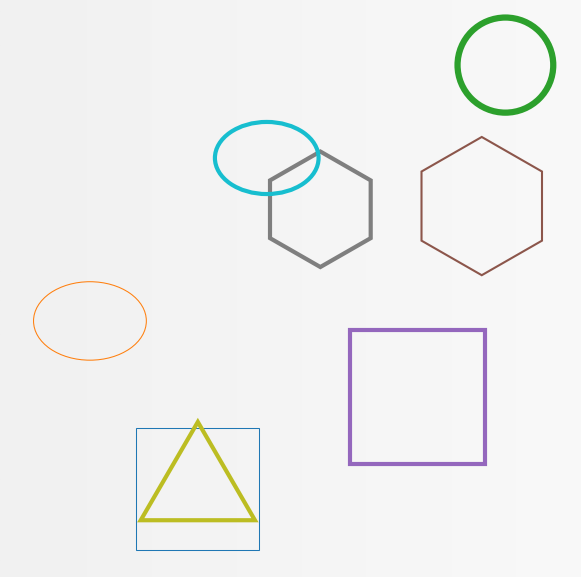[{"shape": "square", "thickness": 0.5, "radius": 0.53, "center": [0.339, 0.152]}, {"shape": "oval", "thickness": 0.5, "radius": 0.49, "center": [0.155, 0.443]}, {"shape": "circle", "thickness": 3, "radius": 0.41, "center": [0.87, 0.886]}, {"shape": "square", "thickness": 2, "radius": 0.58, "center": [0.718, 0.312]}, {"shape": "hexagon", "thickness": 1, "radius": 0.6, "center": [0.829, 0.642]}, {"shape": "hexagon", "thickness": 2, "radius": 0.5, "center": [0.551, 0.637]}, {"shape": "triangle", "thickness": 2, "radius": 0.57, "center": [0.34, 0.155]}, {"shape": "oval", "thickness": 2, "radius": 0.45, "center": [0.459, 0.726]}]